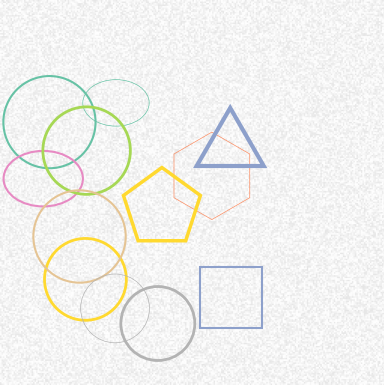[{"shape": "oval", "thickness": 0.5, "radius": 0.43, "center": [0.301, 0.733]}, {"shape": "circle", "thickness": 1.5, "radius": 0.6, "center": [0.128, 0.683]}, {"shape": "hexagon", "thickness": 0.5, "radius": 0.57, "center": [0.55, 0.543]}, {"shape": "square", "thickness": 1.5, "radius": 0.4, "center": [0.6, 0.227]}, {"shape": "triangle", "thickness": 3, "radius": 0.5, "center": [0.598, 0.619]}, {"shape": "oval", "thickness": 1.5, "radius": 0.52, "center": [0.112, 0.536]}, {"shape": "circle", "thickness": 2, "radius": 0.57, "center": [0.225, 0.609]}, {"shape": "circle", "thickness": 2, "radius": 0.53, "center": [0.222, 0.274]}, {"shape": "pentagon", "thickness": 2.5, "radius": 0.53, "center": [0.421, 0.46]}, {"shape": "circle", "thickness": 1.5, "radius": 0.6, "center": [0.207, 0.386]}, {"shape": "circle", "thickness": 0.5, "radius": 0.45, "center": [0.299, 0.199]}, {"shape": "circle", "thickness": 2, "radius": 0.48, "center": [0.41, 0.16]}]